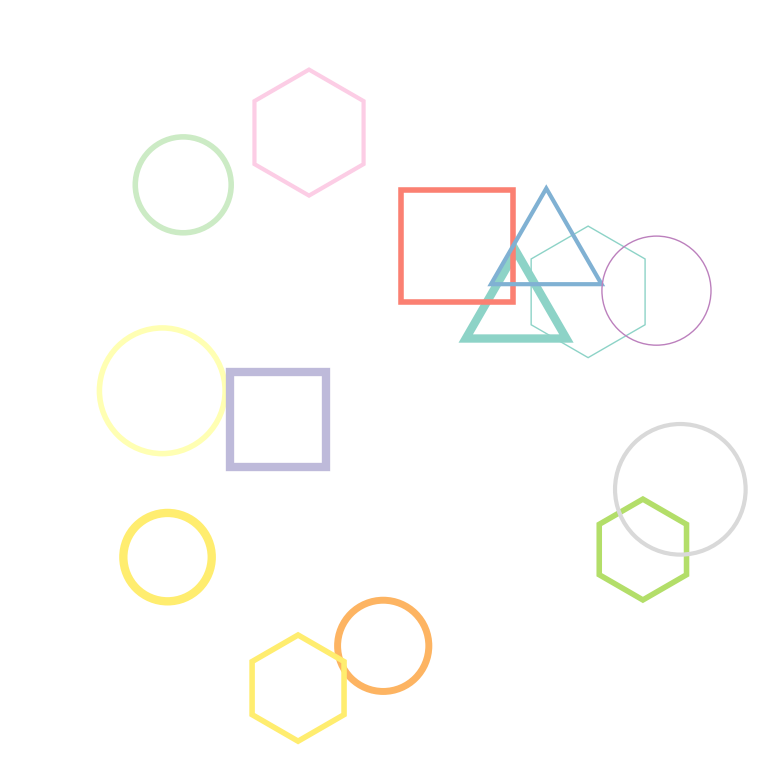[{"shape": "triangle", "thickness": 3, "radius": 0.38, "center": [0.67, 0.598]}, {"shape": "hexagon", "thickness": 0.5, "radius": 0.43, "center": [0.764, 0.621]}, {"shape": "circle", "thickness": 2, "radius": 0.41, "center": [0.211, 0.493]}, {"shape": "square", "thickness": 3, "radius": 0.31, "center": [0.361, 0.456]}, {"shape": "square", "thickness": 2, "radius": 0.36, "center": [0.593, 0.68]}, {"shape": "triangle", "thickness": 1.5, "radius": 0.41, "center": [0.709, 0.672]}, {"shape": "circle", "thickness": 2.5, "radius": 0.3, "center": [0.498, 0.161]}, {"shape": "hexagon", "thickness": 2, "radius": 0.33, "center": [0.835, 0.286]}, {"shape": "hexagon", "thickness": 1.5, "radius": 0.41, "center": [0.401, 0.828]}, {"shape": "circle", "thickness": 1.5, "radius": 0.42, "center": [0.884, 0.365]}, {"shape": "circle", "thickness": 0.5, "radius": 0.35, "center": [0.853, 0.623]}, {"shape": "circle", "thickness": 2, "radius": 0.31, "center": [0.238, 0.76]}, {"shape": "hexagon", "thickness": 2, "radius": 0.34, "center": [0.387, 0.106]}, {"shape": "circle", "thickness": 3, "radius": 0.29, "center": [0.218, 0.276]}]